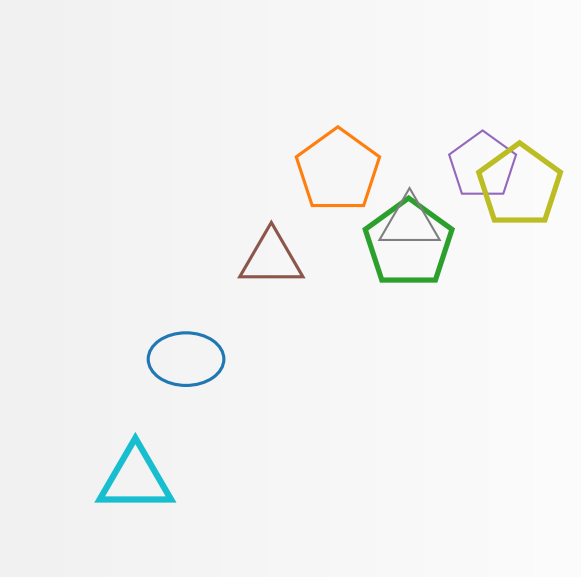[{"shape": "oval", "thickness": 1.5, "radius": 0.33, "center": [0.32, 0.377]}, {"shape": "pentagon", "thickness": 1.5, "radius": 0.38, "center": [0.581, 0.704]}, {"shape": "pentagon", "thickness": 2.5, "radius": 0.39, "center": [0.703, 0.578]}, {"shape": "pentagon", "thickness": 1, "radius": 0.3, "center": [0.83, 0.713]}, {"shape": "triangle", "thickness": 1.5, "radius": 0.31, "center": [0.467, 0.551]}, {"shape": "triangle", "thickness": 1, "radius": 0.3, "center": [0.705, 0.614]}, {"shape": "pentagon", "thickness": 2.5, "radius": 0.37, "center": [0.894, 0.678]}, {"shape": "triangle", "thickness": 3, "radius": 0.35, "center": [0.233, 0.17]}]